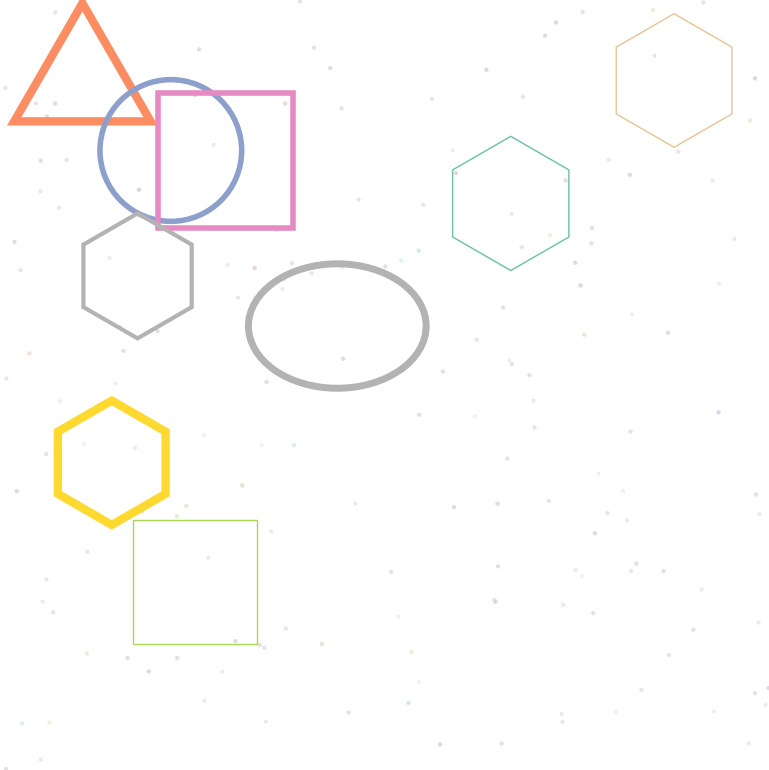[{"shape": "hexagon", "thickness": 0.5, "radius": 0.44, "center": [0.663, 0.736]}, {"shape": "triangle", "thickness": 3, "radius": 0.51, "center": [0.107, 0.894]}, {"shape": "circle", "thickness": 2, "radius": 0.46, "center": [0.222, 0.805]}, {"shape": "square", "thickness": 2, "radius": 0.44, "center": [0.293, 0.792]}, {"shape": "square", "thickness": 0.5, "radius": 0.4, "center": [0.253, 0.245]}, {"shape": "hexagon", "thickness": 3, "radius": 0.4, "center": [0.145, 0.399]}, {"shape": "hexagon", "thickness": 0.5, "radius": 0.43, "center": [0.875, 0.895]}, {"shape": "oval", "thickness": 2.5, "radius": 0.58, "center": [0.438, 0.577]}, {"shape": "hexagon", "thickness": 1.5, "radius": 0.41, "center": [0.179, 0.642]}]